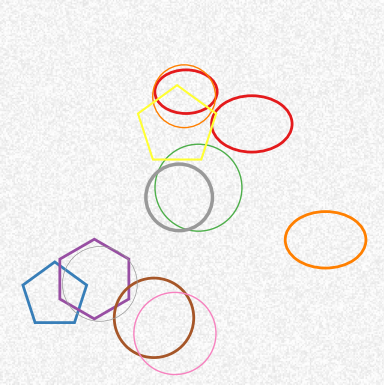[{"shape": "oval", "thickness": 2, "radius": 0.52, "center": [0.654, 0.678]}, {"shape": "oval", "thickness": 2, "radius": 0.4, "center": [0.483, 0.762]}, {"shape": "pentagon", "thickness": 2, "radius": 0.44, "center": [0.142, 0.233]}, {"shape": "circle", "thickness": 1, "radius": 0.56, "center": [0.515, 0.512]}, {"shape": "hexagon", "thickness": 2, "radius": 0.52, "center": [0.245, 0.275]}, {"shape": "oval", "thickness": 2, "radius": 0.52, "center": [0.846, 0.377]}, {"shape": "circle", "thickness": 1, "radius": 0.41, "center": [0.478, 0.75]}, {"shape": "pentagon", "thickness": 1.5, "radius": 0.53, "center": [0.46, 0.672]}, {"shape": "circle", "thickness": 2, "radius": 0.52, "center": [0.4, 0.174]}, {"shape": "circle", "thickness": 1, "radius": 0.53, "center": [0.454, 0.134]}, {"shape": "circle", "thickness": 2.5, "radius": 0.43, "center": [0.465, 0.487]}, {"shape": "circle", "thickness": 0.5, "radius": 0.49, "center": [0.259, 0.263]}]